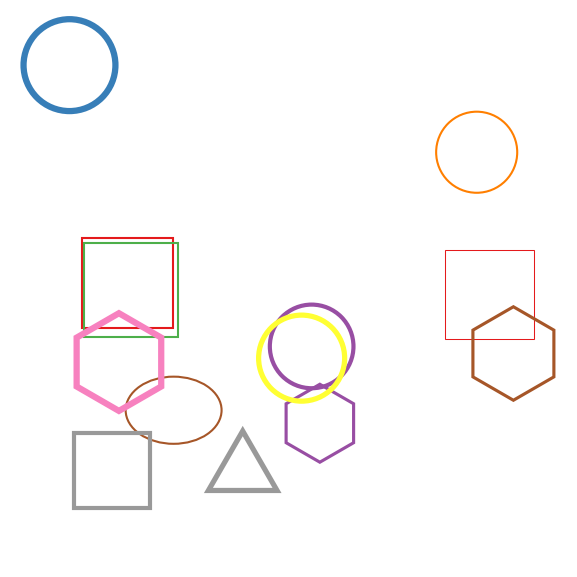[{"shape": "square", "thickness": 1, "radius": 0.39, "center": [0.221, 0.509]}, {"shape": "square", "thickness": 0.5, "radius": 0.39, "center": [0.847, 0.489]}, {"shape": "circle", "thickness": 3, "radius": 0.4, "center": [0.12, 0.886]}, {"shape": "square", "thickness": 1, "radius": 0.41, "center": [0.227, 0.497]}, {"shape": "hexagon", "thickness": 1.5, "radius": 0.34, "center": [0.554, 0.266]}, {"shape": "circle", "thickness": 2, "radius": 0.36, "center": [0.54, 0.399]}, {"shape": "circle", "thickness": 1, "radius": 0.35, "center": [0.825, 0.736]}, {"shape": "circle", "thickness": 2.5, "radius": 0.37, "center": [0.522, 0.379]}, {"shape": "oval", "thickness": 1, "radius": 0.42, "center": [0.301, 0.289]}, {"shape": "hexagon", "thickness": 1.5, "radius": 0.4, "center": [0.889, 0.387]}, {"shape": "hexagon", "thickness": 3, "radius": 0.42, "center": [0.206, 0.372]}, {"shape": "triangle", "thickness": 2.5, "radius": 0.34, "center": [0.42, 0.184]}, {"shape": "square", "thickness": 2, "radius": 0.33, "center": [0.194, 0.184]}]